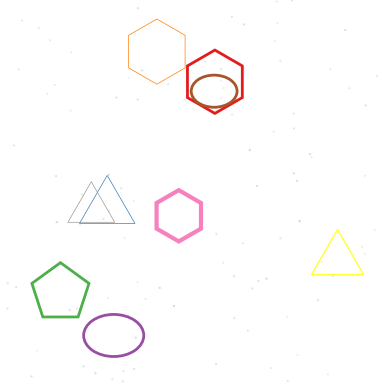[{"shape": "hexagon", "thickness": 2, "radius": 0.41, "center": [0.558, 0.788]}, {"shape": "triangle", "thickness": 0.5, "radius": 0.42, "center": [0.279, 0.461]}, {"shape": "pentagon", "thickness": 2, "radius": 0.39, "center": [0.157, 0.24]}, {"shape": "oval", "thickness": 2, "radius": 0.39, "center": [0.295, 0.129]}, {"shape": "hexagon", "thickness": 0.5, "radius": 0.42, "center": [0.407, 0.866]}, {"shape": "triangle", "thickness": 1, "radius": 0.39, "center": [0.877, 0.326]}, {"shape": "oval", "thickness": 2, "radius": 0.3, "center": [0.556, 0.763]}, {"shape": "hexagon", "thickness": 3, "radius": 0.33, "center": [0.464, 0.439]}, {"shape": "triangle", "thickness": 0.5, "radius": 0.35, "center": [0.237, 0.458]}]